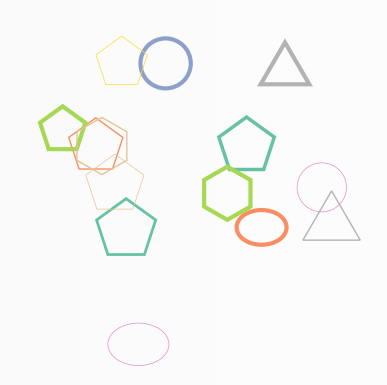[{"shape": "pentagon", "thickness": 2.5, "radius": 0.38, "center": [0.636, 0.621]}, {"shape": "pentagon", "thickness": 2, "radius": 0.4, "center": [0.325, 0.404]}, {"shape": "pentagon", "thickness": 1, "radius": 0.37, "center": [0.247, 0.62]}, {"shape": "oval", "thickness": 3, "radius": 0.32, "center": [0.675, 0.409]}, {"shape": "circle", "thickness": 3, "radius": 0.32, "center": [0.427, 0.835]}, {"shape": "oval", "thickness": 0.5, "radius": 0.39, "center": [0.357, 0.106]}, {"shape": "circle", "thickness": 0.5, "radius": 0.32, "center": [0.83, 0.513]}, {"shape": "hexagon", "thickness": 3, "radius": 0.35, "center": [0.587, 0.498]}, {"shape": "pentagon", "thickness": 3, "radius": 0.31, "center": [0.162, 0.662]}, {"shape": "pentagon", "thickness": 0.5, "radius": 0.35, "center": [0.314, 0.836]}, {"shape": "hexagon", "thickness": 1, "radius": 0.37, "center": [0.263, 0.621]}, {"shape": "pentagon", "thickness": 0.5, "radius": 0.39, "center": [0.296, 0.521]}, {"shape": "triangle", "thickness": 3, "radius": 0.36, "center": [0.735, 0.817]}, {"shape": "triangle", "thickness": 1, "radius": 0.43, "center": [0.856, 0.419]}]